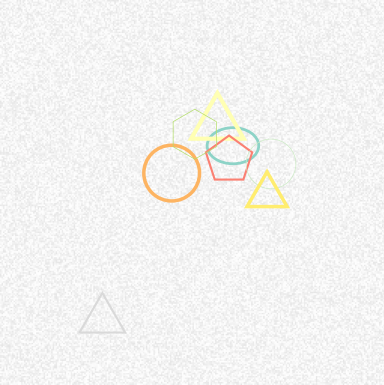[{"shape": "oval", "thickness": 2, "radius": 0.33, "center": [0.605, 0.621]}, {"shape": "triangle", "thickness": 3, "radius": 0.4, "center": [0.565, 0.679]}, {"shape": "pentagon", "thickness": 1.5, "radius": 0.32, "center": [0.595, 0.585]}, {"shape": "circle", "thickness": 2.5, "radius": 0.36, "center": [0.446, 0.55]}, {"shape": "hexagon", "thickness": 0.5, "radius": 0.32, "center": [0.506, 0.651]}, {"shape": "triangle", "thickness": 1.5, "radius": 0.34, "center": [0.266, 0.171]}, {"shape": "circle", "thickness": 0.5, "radius": 0.32, "center": [0.704, 0.574]}, {"shape": "triangle", "thickness": 2.5, "radius": 0.3, "center": [0.694, 0.493]}]